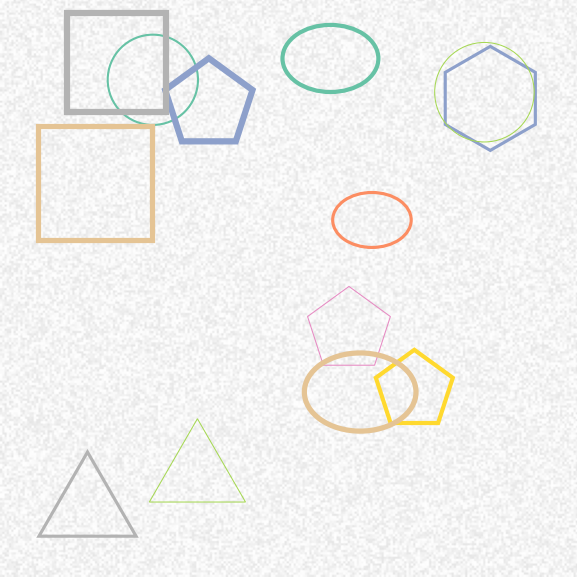[{"shape": "oval", "thickness": 2, "radius": 0.42, "center": [0.572, 0.898]}, {"shape": "circle", "thickness": 1, "radius": 0.39, "center": [0.265, 0.861]}, {"shape": "oval", "thickness": 1.5, "radius": 0.34, "center": [0.644, 0.618]}, {"shape": "pentagon", "thickness": 3, "radius": 0.4, "center": [0.362, 0.819]}, {"shape": "hexagon", "thickness": 1.5, "radius": 0.45, "center": [0.849, 0.829]}, {"shape": "pentagon", "thickness": 0.5, "radius": 0.38, "center": [0.604, 0.428]}, {"shape": "triangle", "thickness": 0.5, "radius": 0.48, "center": [0.342, 0.178]}, {"shape": "circle", "thickness": 0.5, "radius": 0.43, "center": [0.839, 0.839]}, {"shape": "pentagon", "thickness": 2, "radius": 0.35, "center": [0.717, 0.323]}, {"shape": "square", "thickness": 2.5, "radius": 0.49, "center": [0.165, 0.682]}, {"shape": "oval", "thickness": 2.5, "radius": 0.48, "center": [0.624, 0.32]}, {"shape": "square", "thickness": 3, "radius": 0.43, "center": [0.202, 0.891]}, {"shape": "triangle", "thickness": 1.5, "radius": 0.49, "center": [0.152, 0.119]}]